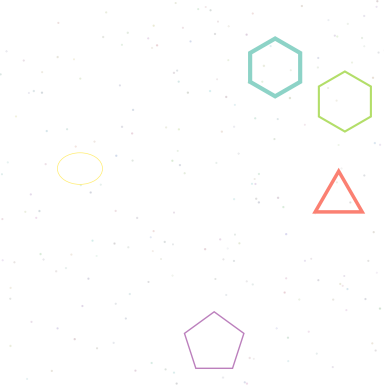[{"shape": "hexagon", "thickness": 3, "radius": 0.38, "center": [0.715, 0.825]}, {"shape": "triangle", "thickness": 2.5, "radius": 0.35, "center": [0.88, 0.485]}, {"shape": "hexagon", "thickness": 1.5, "radius": 0.39, "center": [0.896, 0.736]}, {"shape": "pentagon", "thickness": 1, "radius": 0.41, "center": [0.556, 0.109]}, {"shape": "oval", "thickness": 0.5, "radius": 0.29, "center": [0.208, 0.562]}]